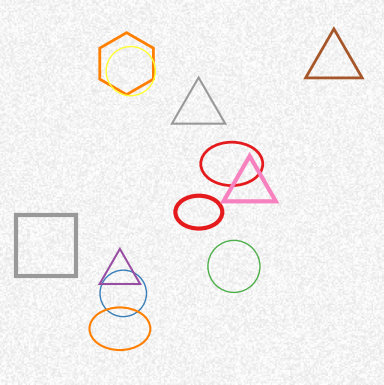[{"shape": "oval", "thickness": 2, "radius": 0.4, "center": [0.602, 0.574]}, {"shape": "oval", "thickness": 3, "radius": 0.3, "center": [0.516, 0.449]}, {"shape": "circle", "thickness": 1, "radius": 0.3, "center": [0.32, 0.238]}, {"shape": "circle", "thickness": 1, "radius": 0.34, "center": [0.608, 0.308]}, {"shape": "triangle", "thickness": 1.5, "radius": 0.3, "center": [0.311, 0.293]}, {"shape": "oval", "thickness": 1.5, "radius": 0.4, "center": [0.311, 0.146]}, {"shape": "hexagon", "thickness": 2, "radius": 0.4, "center": [0.329, 0.835]}, {"shape": "circle", "thickness": 1, "radius": 0.32, "center": [0.34, 0.815]}, {"shape": "triangle", "thickness": 2, "radius": 0.42, "center": [0.867, 0.84]}, {"shape": "triangle", "thickness": 3, "radius": 0.39, "center": [0.648, 0.516]}, {"shape": "triangle", "thickness": 1.5, "radius": 0.4, "center": [0.516, 0.719]}, {"shape": "square", "thickness": 3, "radius": 0.39, "center": [0.12, 0.362]}]